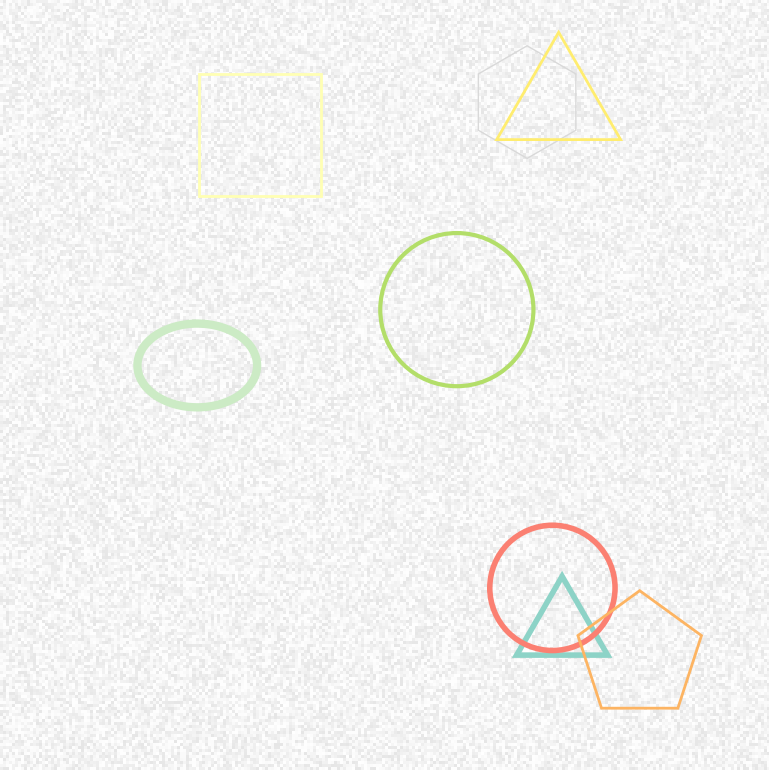[{"shape": "triangle", "thickness": 2, "radius": 0.34, "center": [0.73, 0.183]}, {"shape": "square", "thickness": 1, "radius": 0.4, "center": [0.337, 0.825]}, {"shape": "circle", "thickness": 2, "radius": 0.41, "center": [0.717, 0.237]}, {"shape": "pentagon", "thickness": 1, "radius": 0.42, "center": [0.831, 0.149]}, {"shape": "circle", "thickness": 1.5, "radius": 0.5, "center": [0.593, 0.598]}, {"shape": "hexagon", "thickness": 0.5, "radius": 0.37, "center": [0.685, 0.867]}, {"shape": "oval", "thickness": 3, "radius": 0.39, "center": [0.256, 0.525]}, {"shape": "triangle", "thickness": 1, "radius": 0.46, "center": [0.726, 0.865]}]